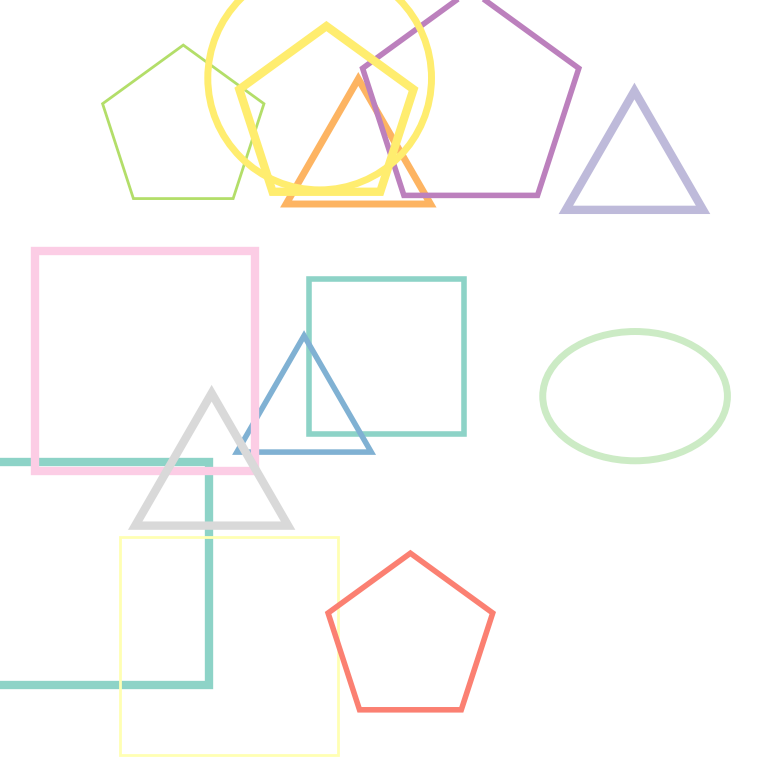[{"shape": "square", "thickness": 3, "radius": 0.72, "center": [0.127, 0.255]}, {"shape": "square", "thickness": 2, "radius": 0.5, "center": [0.502, 0.537]}, {"shape": "square", "thickness": 1, "radius": 0.71, "center": [0.297, 0.161]}, {"shape": "triangle", "thickness": 3, "radius": 0.51, "center": [0.824, 0.779]}, {"shape": "pentagon", "thickness": 2, "radius": 0.56, "center": [0.533, 0.169]}, {"shape": "triangle", "thickness": 2, "radius": 0.5, "center": [0.395, 0.463]}, {"shape": "triangle", "thickness": 2.5, "radius": 0.54, "center": [0.465, 0.789]}, {"shape": "pentagon", "thickness": 1, "radius": 0.55, "center": [0.238, 0.831]}, {"shape": "square", "thickness": 3, "radius": 0.71, "center": [0.188, 0.531]}, {"shape": "triangle", "thickness": 3, "radius": 0.57, "center": [0.275, 0.375]}, {"shape": "pentagon", "thickness": 2, "radius": 0.74, "center": [0.611, 0.866]}, {"shape": "oval", "thickness": 2.5, "radius": 0.6, "center": [0.825, 0.486]}, {"shape": "circle", "thickness": 2.5, "radius": 0.73, "center": [0.415, 0.899]}, {"shape": "pentagon", "thickness": 3, "radius": 0.59, "center": [0.424, 0.847]}]